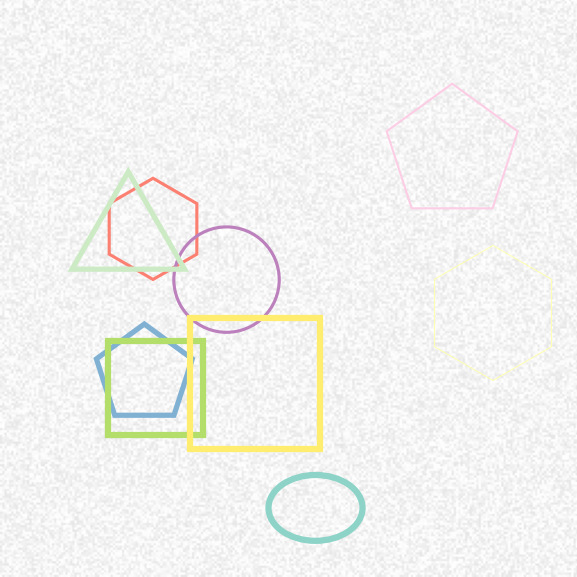[{"shape": "oval", "thickness": 3, "radius": 0.41, "center": [0.546, 0.12]}, {"shape": "hexagon", "thickness": 0.5, "radius": 0.58, "center": [0.854, 0.457]}, {"shape": "hexagon", "thickness": 1.5, "radius": 0.44, "center": [0.265, 0.603]}, {"shape": "pentagon", "thickness": 2.5, "radius": 0.44, "center": [0.25, 0.351]}, {"shape": "square", "thickness": 3, "radius": 0.41, "center": [0.269, 0.328]}, {"shape": "pentagon", "thickness": 1, "radius": 0.6, "center": [0.783, 0.735]}, {"shape": "circle", "thickness": 1.5, "radius": 0.46, "center": [0.392, 0.515]}, {"shape": "triangle", "thickness": 2.5, "radius": 0.56, "center": [0.222, 0.589]}, {"shape": "square", "thickness": 3, "radius": 0.57, "center": [0.442, 0.335]}]